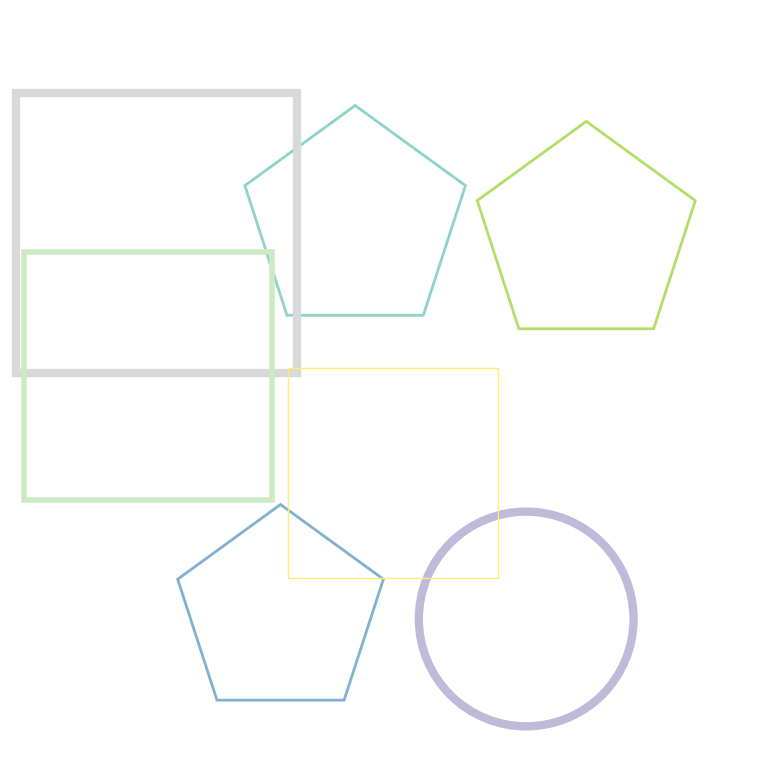[{"shape": "pentagon", "thickness": 1, "radius": 0.75, "center": [0.461, 0.712]}, {"shape": "circle", "thickness": 3, "radius": 0.7, "center": [0.683, 0.196]}, {"shape": "pentagon", "thickness": 1, "radius": 0.7, "center": [0.364, 0.204]}, {"shape": "pentagon", "thickness": 1, "radius": 0.74, "center": [0.761, 0.693]}, {"shape": "square", "thickness": 3, "radius": 0.91, "center": [0.203, 0.698]}, {"shape": "square", "thickness": 2, "radius": 0.81, "center": [0.192, 0.512]}, {"shape": "square", "thickness": 0.5, "radius": 0.68, "center": [0.511, 0.386]}]